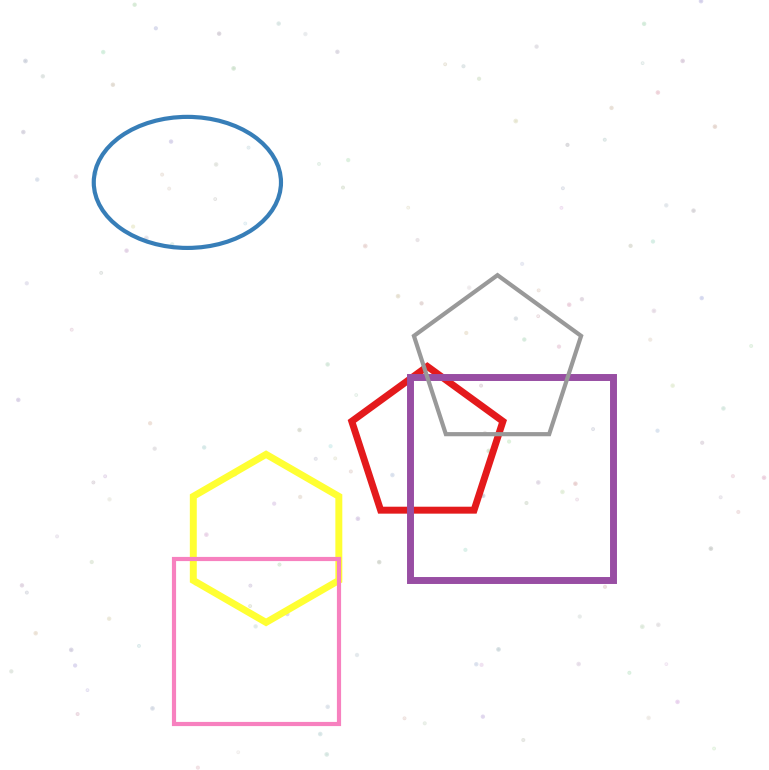[{"shape": "pentagon", "thickness": 2.5, "radius": 0.52, "center": [0.555, 0.421]}, {"shape": "oval", "thickness": 1.5, "radius": 0.61, "center": [0.243, 0.763]}, {"shape": "square", "thickness": 2.5, "radius": 0.66, "center": [0.665, 0.379]}, {"shape": "hexagon", "thickness": 2.5, "radius": 0.55, "center": [0.346, 0.301]}, {"shape": "square", "thickness": 1.5, "radius": 0.54, "center": [0.333, 0.167]}, {"shape": "pentagon", "thickness": 1.5, "radius": 0.57, "center": [0.646, 0.528]}]